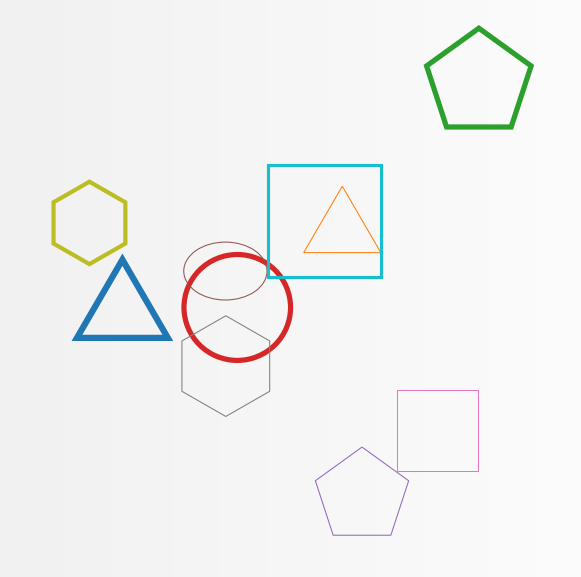[{"shape": "triangle", "thickness": 3, "radius": 0.45, "center": [0.211, 0.459]}, {"shape": "triangle", "thickness": 0.5, "radius": 0.38, "center": [0.589, 0.6]}, {"shape": "pentagon", "thickness": 2.5, "radius": 0.47, "center": [0.824, 0.856]}, {"shape": "circle", "thickness": 2.5, "radius": 0.46, "center": [0.408, 0.467]}, {"shape": "pentagon", "thickness": 0.5, "radius": 0.42, "center": [0.623, 0.141]}, {"shape": "oval", "thickness": 0.5, "radius": 0.36, "center": [0.388, 0.53]}, {"shape": "square", "thickness": 0.5, "radius": 0.35, "center": [0.753, 0.253]}, {"shape": "hexagon", "thickness": 0.5, "radius": 0.44, "center": [0.388, 0.365]}, {"shape": "hexagon", "thickness": 2, "radius": 0.36, "center": [0.154, 0.613]}, {"shape": "square", "thickness": 1.5, "radius": 0.49, "center": [0.559, 0.616]}]